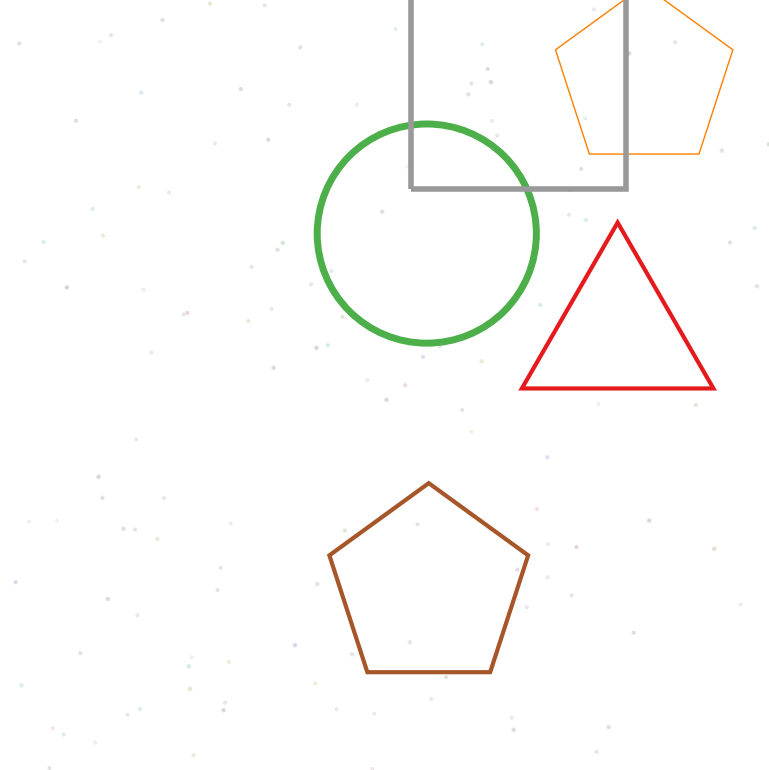[{"shape": "triangle", "thickness": 1.5, "radius": 0.72, "center": [0.802, 0.567]}, {"shape": "circle", "thickness": 2.5, "radius": 0.71, "center": [0.554, 0.697]}, {"shape": "pentagon", "thickness": 0.5, "radius": 0.61, "center": [0.837, 0.898]}, {"shape": "pentagon", "thickness": 1.5, "radius": 0.68, "center": [0.557, 0.237]}, {"shape": "square", "thickness": 2, "radius": 0.7, "center": [0.674, 0.894]}]